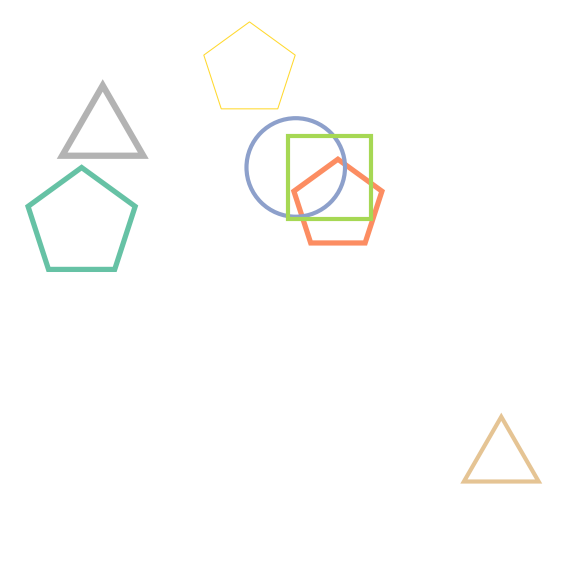[{"shape": "pentagon", "thickness": 2.5, "radius": 0.49, "center": [0.141, 0.612]}, {"shape": "pentagon", "thickness": 2.5, "radius": 0.4, "center": [0.585, 0.643]}, {"shape": "circle", "thickness": 2, "radius": 0.43, "center": [0.512, 0.709]}, {"shape": "square", "thickness": 2, "radius": 0.36, "center": [0.57, 0.692]}, {"shape": "pentagon", "thickness": 0.5, "radius": 0.42, "center": [0.432, 0.878]}, {"shape": "triangle", "thickness": 2, "radius": 0.37, "center": [0.868, 0.203]}, {"shape": "triangle", "thickness": 3, "radius": 0.41, "center": [0.178, 0.77]}]